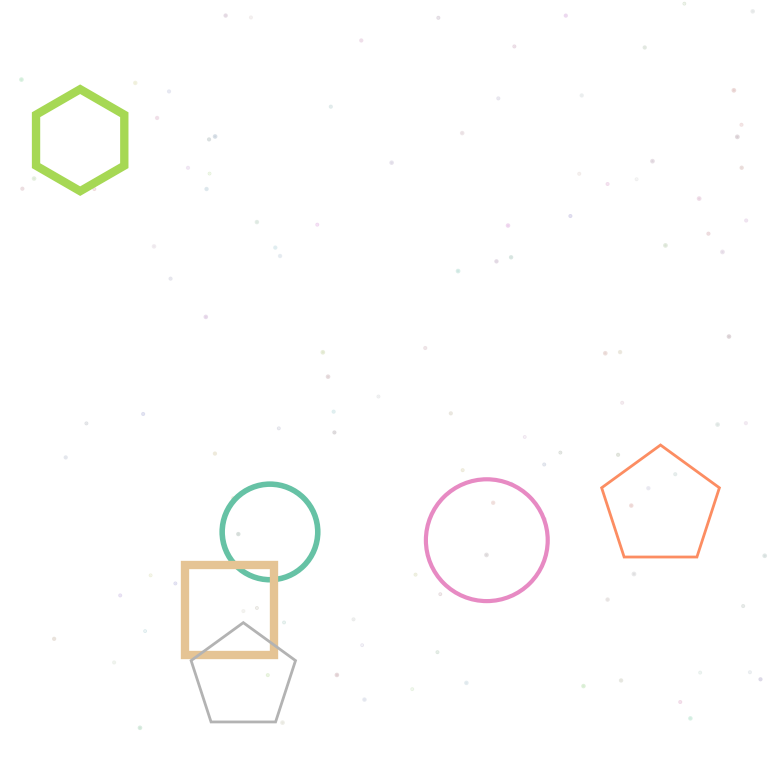[{"shape": "circle", "thickness": 2, "radius": 0.31, "center": [0.351, 0.309]}, {"shape": "pentagon", "thickness": 1, "radius": 0.4, "center": [0.858, 0.342]}, {"shape": "circle", "thickness": 1.5, "radius": 0.4, "center": [0.632, 0.298]}, {"shape": "hexagon", "thickness": 3, "radius": 0.33, "center": [0.104, 0.818]}, {"shape": "square", "thickness": 3, "radius": 0.29, "center": [0.298, 0.208]}, {"shape": "pentagon", "thickness": 1, "radius": 0.36, "center": [0.316, 0.12]}]